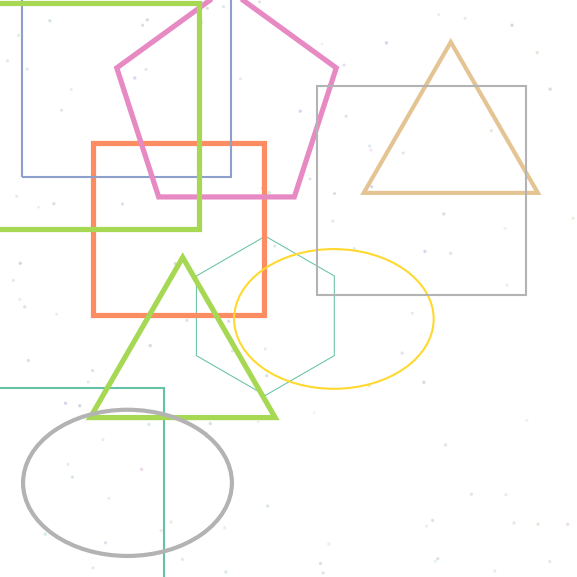[{"shape": "square", "thickness": 1, "radius": 0.9, "center": [0.104, 0.146]}, {"shape": "hexagon", "thickness": 0.5, "radius": 0.69, "center": [0.459, 0.452]}, {"shape": "square", "thickness": 2.5, "radius": 0.74, "center": [0.309, 0.603]}, {"shape": "square", "thickness": 1, "radius": 0.91, "center": [0.219, 0.874]}, {"shape": "pentagon", "thickness": 2.5, "radius": 1.0, "center": [0.392, 0.82]}, {"shape": "triangle", "thickness": 2.5, "radius": 0.92, "center": [0.316, 0.368]}, {"shape": "square", "thickness": 2.5, "radius": 0.98, "center": [0.15, 0.799]}, {"shape": "oval", "thickness": 1, "radius": 0.86, "center": [0.578, 0.447]}, {"shape": "triangle", "thickness": 2, "radius": 0.87, "center": [0.781, 0.752]}, {"shape": "oval", "thickness": 2, "radius": 0.9, "center": [0.221, 0.163]}, {"shape": "square", "thickness": 1, "radius": 0.9, "center": [0.73, 0.669]}]